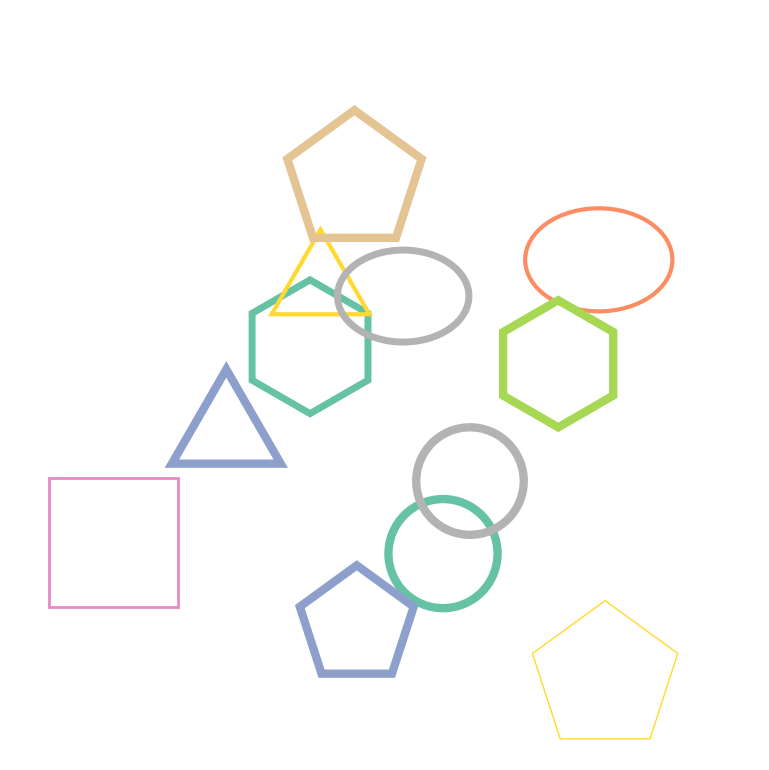[{"shape": "circle", "thickness": 3, "radius": 0.35, "center": [0.575, 0.281]}, {"shape": "hexagon", "thickness": 2.5, "radius": 0.43, "center": [0.403, 0.55]}, {"shape": "oval", "thickness": 1.5, "radius": 0.48, "center": [0.778, 0.663]}, {"shape": "triangle", "thickness": 3, "radius": 0.41, "center": [0.294, 0.439]}, {"shape": "pentagon", "thickness": 3, "radius": 0.39, "center": [0.463, 0.188]}, {"shape": "square", "thickness": 1, "radius": 0.42, "center": [0.148, 0.295]}, {"shape": "hexagon", "thickness": 3, "radius": 0.41, "center": [0.725, 0.528]}, {"shape": "triangle", "thickness": 1.5, "radius": 0.37, "center": [0.416, 0.629]}, {"shape": "pentagon", "thickness": 0.5, "radius": 0.5, "center": [0.786, 0.121]}, {"shape": "pentagon", "thickness": 3, "radius": 0.46, "center": [0.46, 0.765]}, {"shape": "circle", "thickness": 3, "radius": 0.35, "center": [0.61, 0.375]}, {"shape": "oval", "thickness": 2.5, "radius": 0.43, "center": [0.524, 0.616]}]